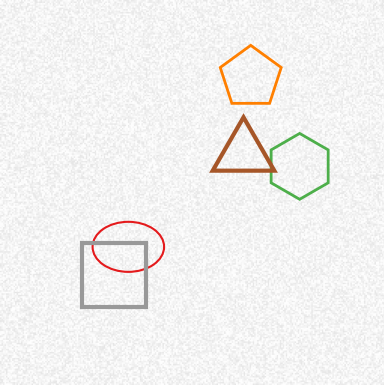[{"shape": "oval", "thickness": 1.5, "radius": 0.46, "center": [0.333, 0.359]}, {"shape": "hexagon", "thickness": 2, "radius": 0.43, "center": [0.778, 0.568]}, {"shape": "pentagon", "thickness": 2, "radius": 0.42, "center": [0.651, 0.799]}, {"shape": "triangle", "thickness": 3, "radius": 0.46, "center": [0.633, 0.603]}, {"shape": "square", "thickness": 3, "radius": 0.41, "center": [0.296, 0.286]}]